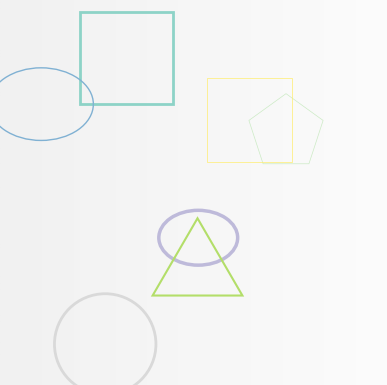[{"shape": "square", "thickness": 2, "radius": 0.6, "center": [0.326, 0.849]}, {"shape": "oval", "thickness": 2.5, "radius": 0.51, "center": [0.512, 0.383]}, {"shape": "oval", "thickness": 1, "radius": 0.67, "center": [0.106, 0.73]}, {"shape": "triangle", "thickness": 1.5, "radius": 0.67, "center": [0.51, 0.299]}, {"shape": "circle", "thickness": 2, "radius": 0.65, "center": [0.271, 0.106]}, {"shape": "pentagon", "thickness": 0.5, "radius": 0.5, "center": [0.738, 0.656]}, {"shape": "square", "thickness": 0.5, "radius": 0.54, "center": [0.644, 0.689]}]